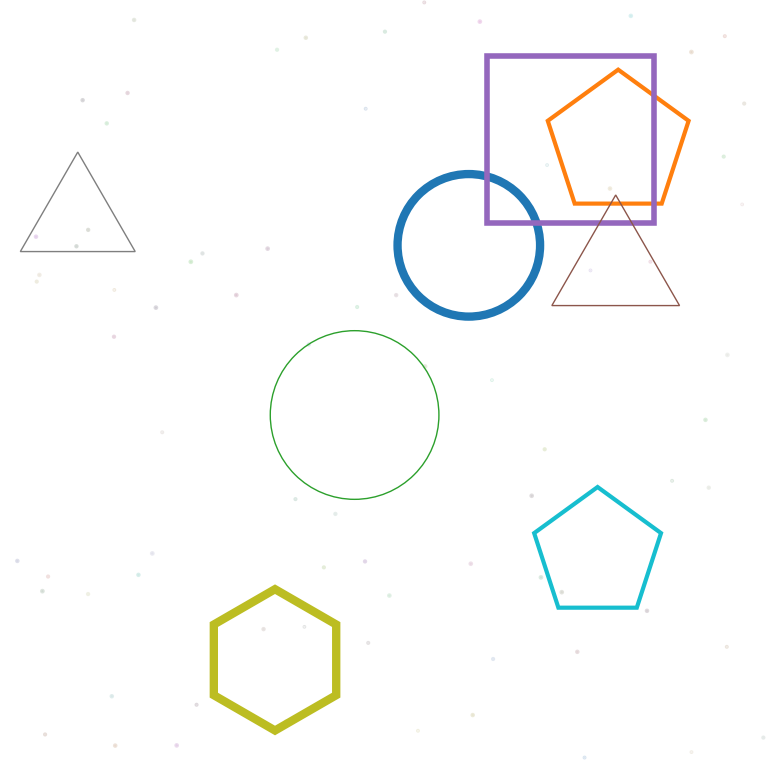[{"shape": "circle", "thickness": 3, "radius": 0.46, "center": [0.609, 0.681]}, {"shape": "pentagon", "thickness": 1.5, "radius": 0.48, "center": [0.803, 0.813]}, {"shape": "circle", "thickness": 0.5, "radius": 0.55, "center": [0.461, 0.461]}, {"shape": "square", "thickness": 2, "radius": 0.54, "center": [0.741, 0.819]}, {"shape": "triangle", "thickness": 0.5, "radius": 0.48, "center": [0.8, 0.651]}, {"shape": "triangle", "thickness": 0.5, "radius": 0.43, "center": [0.101, 0.716]}, {"shape": "hexagon", "thickness": 3, "radius": 0.46, "center": [0.357, 0.143]}, {"shape": "pentagon", "thickness": 1.5, "radius": 0.43, "center": [0.776, 0.281]}]